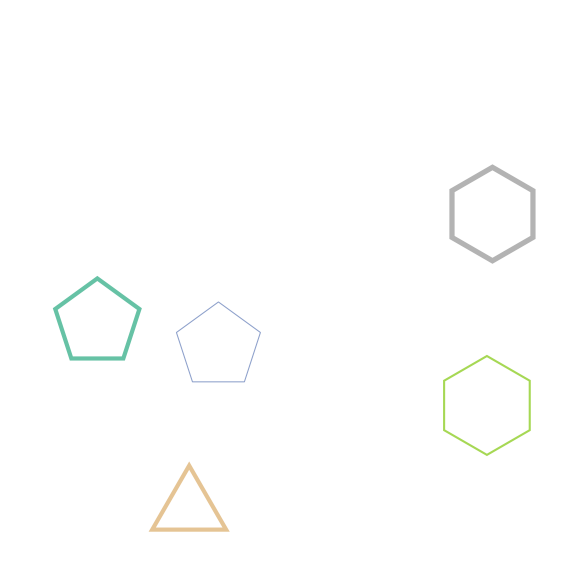[{"shape": "pentagon", "thickness": 2, "radius": 0.38, "center": [0.169, 0.44]}, {"shape": "pentagon", "thickness": 0.5, "radius": 0.38, "center": [0.378, 0.4]}, {"shape": "hexagon", "thickness": 1, "radius": 0.43, "center": [0.843, 0.297]}, {"shape": "triangle", "thickness": 2, "radius": 0.37, "center": [0.328, 0.119]}, {"shape": "hexagon", "thickness": 2.5, "radius": 0.4, "center": [0.853, 0.628]}]